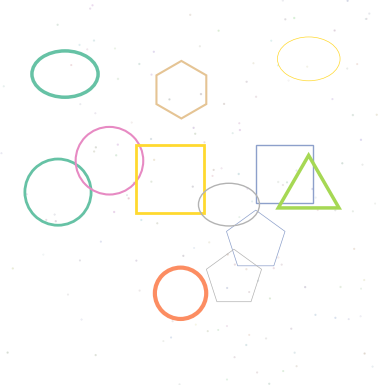[{"shape": "circle", "thickness": 2, "radius": 0.43, "center": [0.151, 0.501]}, {"shape": "oval", "thickness": 2.5, "radius": 0.43, "center": [0.169, 0.808]}, {"shape": "circle", "thickness": 3, "radius": 0.33, "center": [0.469, 0.238]}, {"shape": "pentagon", "thickness": 0.5, "radius": 0.4, "center": [0.664, 0.374]}, {"shape": "square", "thickness": 1, "radius": 0.37, "center": [0.738, 0.548]}, {"shape": "circle", "thickness": 1.5, "radius": 0.44, "center": [0.284, 0.583]}, {"shape": "triangle", "thickness": 2.5, "radius": 0.46, "center": [0.802, 0.505]}, {"shape": "square", "thickness": 2, "radius": 0.44, "center": [0.442, 0.534]}, {"shape": "oval", "thickness": 0.5, "radius": 0.41, "center": [0.802, 0.847]}, {"shape": "hexagon", "thickness": 1.5, "radius": 0.37, "center": [0.471, 0.767]}, {"shape": "pentagon", "thickness": 0.5, "radius": 0.38, "center": [0.608, 0.277]}, {"shape": "oval", "thickness": 1, "radius": 0.4, "center": [0.595, 0.469]}]